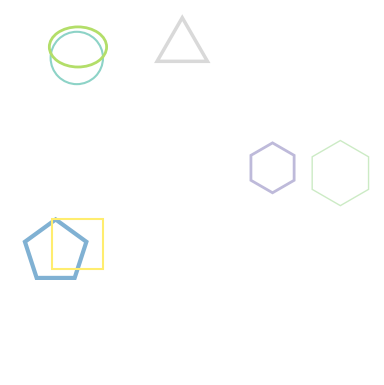[{"shape": "circle", "thickness": 1.5, "radius": 0.34, "center": [0.199, 0.849]}, {"shape": "hexagon", "thickness": 2, "radius": 0.32, "center": [0.708, 0.564]}, {"shape": "pentagon", "thickness": 3, "radius": 0.42, "center": [0.145, 0.346]}, {"shape": "oval", "thickness": 2, "radius": 0.37, "center": [0.203, 0.878]}, {"shape": "triangle", "thickness": 2.5, "radius": 0.38, "center": [0.473, 0.878]}, {"shape": "hexagon", "thickness": 1, "radius": 0.42, "center": [0.884, 0.55]}, {"shape": "square", "thickness": 1.5, "radius": 0.33, "center": [0.202, 0.366]}]